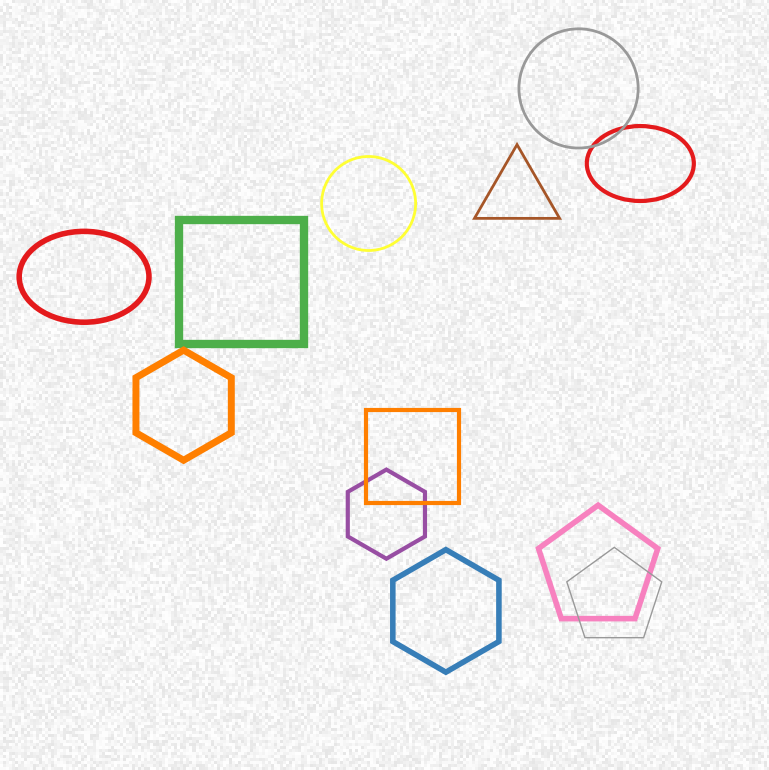[{"shape": "oval", "thickness": 1.5, "radius": 0.35, "center": [0.832, 0.788]}, {"shape": "oval", "thickness": 2, "radius": 0.42, "center": [0.109, 0.641]}, {"shape": "hexagon", "thickness": 2, "radius": 0.4, "center": [0.579, 0.207]}, {"shape": "square", "thickness": 3, "radius": 0.41, "center": [0.314, 0.634]}, {"shape": "hexagon", "thickness": 1.5, "radius": 0.29, "center": [0.502, 0.332]}, {"shape": "square", "thickness": 1.5, "radius": 0.3, "center": [0.535, 0.408]}, {"shape": "hexagon", "thickness": 2.5, "radius": 0.36, "center": [0.238, 0.474]}, {"shape": "circle", "thickness": 1, "radius": 0.31, "center": [0.479, 0.736]}, {"shape": "triangle", "thickness": 1, "radius": 0.32, "center": [0.671, 0.748]}, {"shape": "pentagon", "thickness": 2, "radius": 0.41, "center": [0.777, 0.262]}, {"shape": "circle", "thickness": 1, "radius": 0.39, "center": [0.751, 0.885]}, {"shape": "pentagon", "thickness": 0.5, "radius": 0.32, "center": [0.798, 0.224]}]